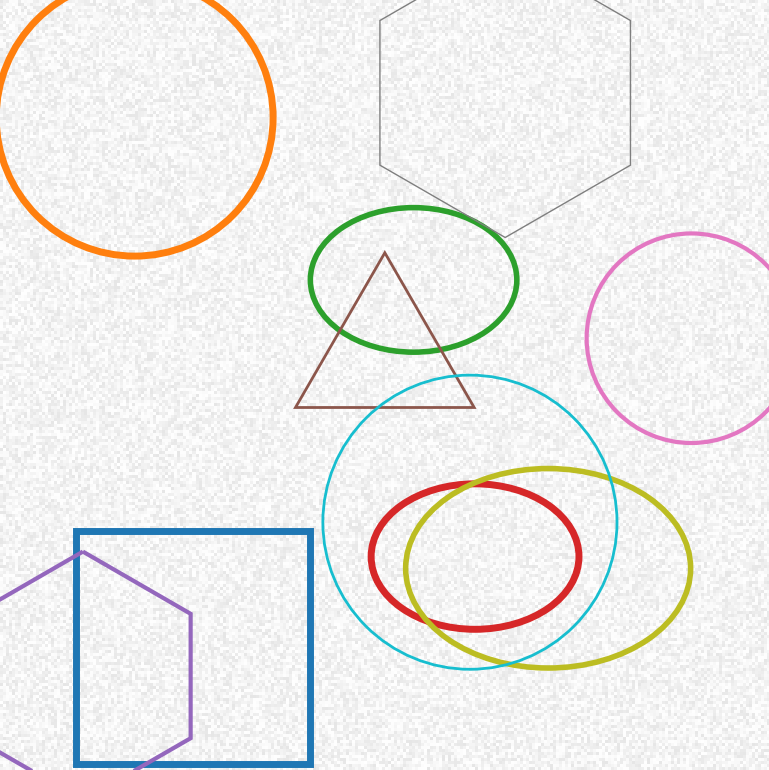[{"shape": "square", "thickness": 2.5, "radius": 0.76, "center": [0.251, 0.159]}, {"shape": "circle", "thickness": 2.5, "radius": 0.9, "center": [0.175, 0.847]}, {"shape": "oval", "thickness": 2, "radius": 0.67, "center": [0.537, 0.636]}, {"shape": "oval", "thickness": 2.5, "radius": 0.67, "center": [0.617, 0.277]}, {"shape": "hexagon", "thickness": 1.5, "radius": 0.81, "center": [0.108, 0.122]}, {"shape": "triangle", "thickness": 1, "radius": 0.67, "center": [0.5, 0.538]}, {"shape": "circle", "thickness": 1.5, "radius": 0.68, "center": [0.898, 0.561]}, {"shape": "hexagon", "thickness": 0.5, "radius": 0.94, "center": [0.656, 0.879]}, {"shape": "oval", "thickness": 2, "radius": 0.93, "center": [0.712, 0.262]}, {"shape": "circle", "thickness": 1, "radius": 0.96, "center": [0.61, 0.322]}]